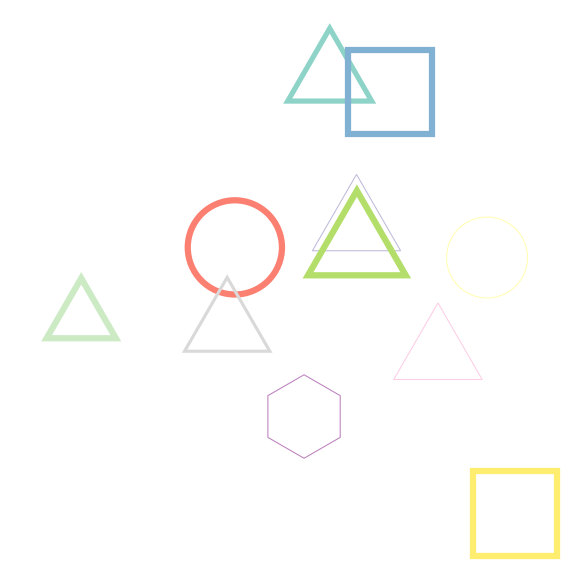[{"shape": "triangle", "thickness": 2.5, "radius": 0.42, "center": [0.571, 0.866]}, {"shape": "circle", "thickness": 0.5, "radius": 0.35, "center": [0.843, 0.553]}, {"shape": "triangle", "thickness": 0.5, "radius": 0.44, "center": [0.617, 0.609]}, {"shape": "circle", "thickness": 3, "radius": 0.41, "center": [0.407, 0.571]}, {"shape": "square", "thickness": 3, "radius": 0.37, "center": [0.675, 0.84]}, {"shape": "triangle", "thickness": 3, "radius": 0.49, "center": [0.618, 0.571]}, {"shape": "triangle", "thickness": 0.5, "radius": 0.44, "center": [0.758, 0.386]}, {"shape": "triangle", "thickness": 1.5, "radius": 0.43, "center": [0.393, 0.434]}, {"shape": "hexagon", "thickness": 0.5, "radius": 0.36, "center": [0.526, 0.278]}, {"shape": "triangle", "thickness": 3, "radius": 0.35, "center": [0.141, 0.448]}, {"shape": "square", "thickness": 3, "radius": 0.37, "center": [0.892, 0.11]}]